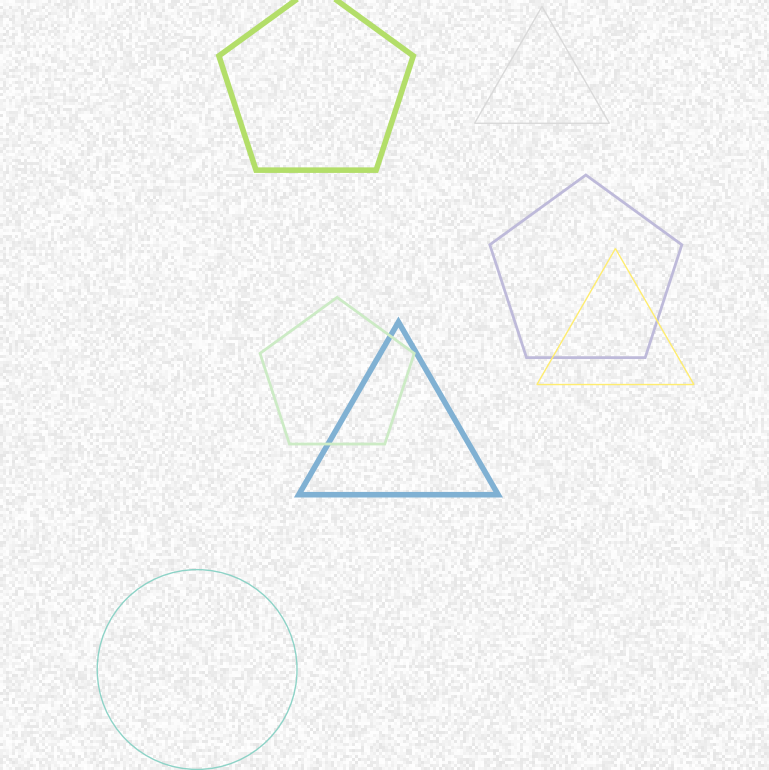[{"shape": "circle", "thickness": 0.5, "radius": 0.65, "center": [0.256, 0.13]}, {"shape": "pentagon", "thickness": 1, "radius": 0.66, "center": [0.761, 0.642]}, {"shape": "triangle", "thickness": 2, "radius": 0.75, "center": [0.517, 0.432]}, {"shape": "pentagon", "thickness": 2, "radius": 0.66, "center": [0.411, 0.886]}, {"shape": "triangle", "thickness": 0.5, "radius": 0.51, "center": [0.704, 0.89]}, {"shape": "pentagon", "thickness": 1, "radius": 0.53, "center": [0.438, 0.509]}, {"shape": "triangle", "thickness": 0.5, "radius": 0.59, "center": [0.799, 0.559]}]